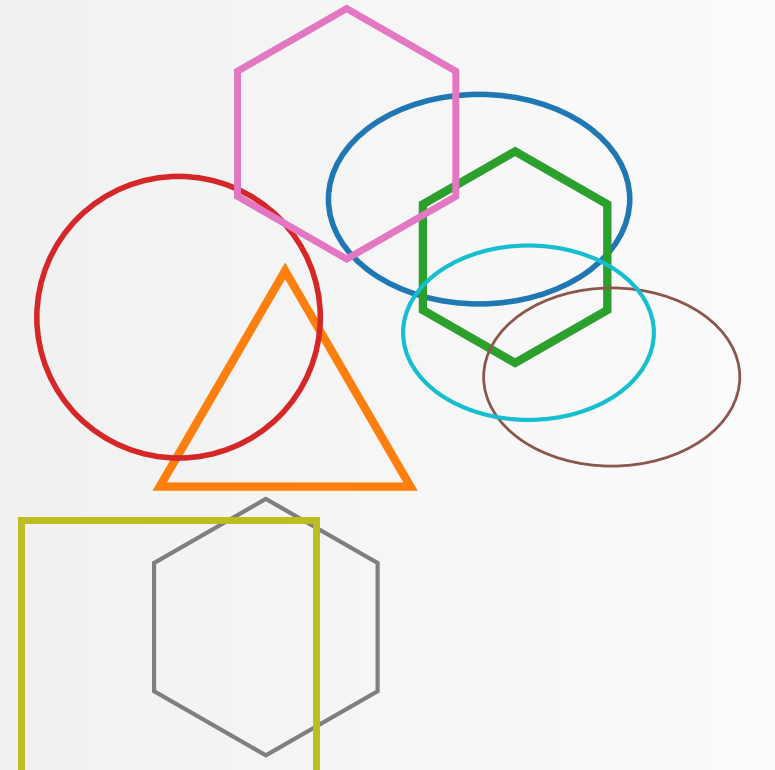[{"shape": "oval", "thickness": 2, "radius": 0.97, "center": [0.618, 0.741]}, {"shape": "triangle", "thickness": 3, "radius": 0.93, "center": [0.368, 0.461]}, {"shape": "hexagon", "thickness": 3, "radius": 0.69, "center": [0.665, 0.666]}, {"shape": "circle", "thickness": 2, "radius": 0.91, "center": [0.23, 0.588]}, {"shape": "oval", "thickness": 1, "radius": 0.83, "center": [0.789, 0.51]}, {"shape": "hexagon", "thickness": 2.5, "radius": 0.81, "center": [0.447, 0.826]}, {"shape": "hexagon", "thickness": 1.5, "radius": 0.83, "center": [0.343, 0.186]}, {"shape": "square", "thickness": 2.5, "radius": 0.95, "center": [0.217, 0.134]}, {"shape": "oval", "thickness": 1.5, "radius": 0.81, "center": [0.682, 0.568]}]